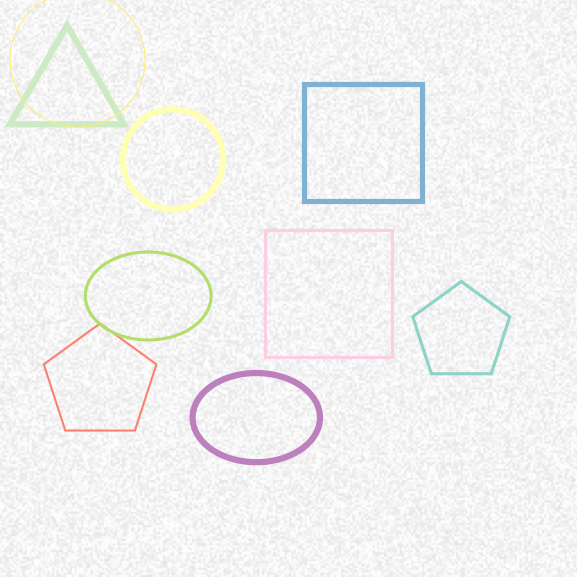[{"shape": "pentagon", "thickness": 1.5, "radius": 0.44, "center": [0.799, 0.423]}, {"shape": "circle", "thickness": 3, "radius": 0.43, "center": [0.3, 0.723]}, {"shape": "pentagon", "thickness": 1, "radius": 0.51, "center": [0.173, 0.337]}, {"shape": "square", "thickness": 2.5, "radius": 0.51, "center": [0.629, 0.752]}, {"shape": "oval", "thickness": 1.5, "radius": 0.54, "center": [0.257, 0.487]}, {"shape": "square", "thickness": 1.5, "radius": 0.55, "center": [0.569, 0.491]}, {"shape": "oval", "thickness": 3, "radius": 0.55, "center": [0.444, 0.276]}, {"shape": "triangle", "thickness": 3, "radius": 0.57, "center": [0.116, 0.841]}, {"shape": "circle", "thickness": 0.5, "radius": 0.58, "center": [0.134, 0.896]}]